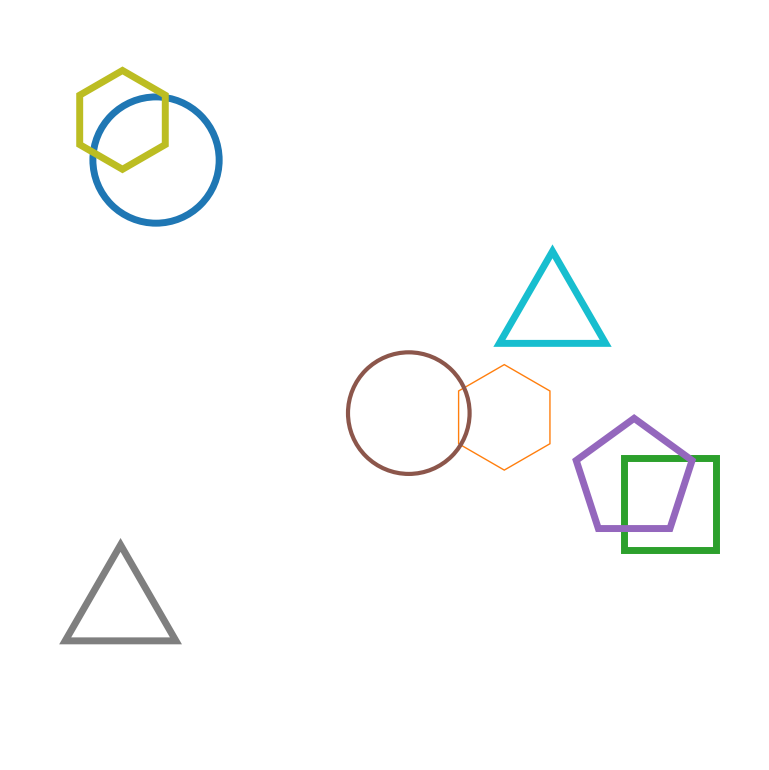[{"shape": "circle", "thickness": 2.5, "radius": 0.41, "center": [0.203, 0.792]}, {"shape": "hexagon", "thickness": 0.5, "radius": 0.34, "center": [0.655, 0.458]}, {"shape": "square", "thickness": 2.5, "radius": 0.3, "center": [0.87, 0.345]}, {"shape": "pentagon", "thickness": 2.5, "radius": 0.4, "center": [0.824, 0.378]}, {"shape": "circle", "thickness": 1.5, "radius": 0.39, "center": [0.531, 0.463]}, {"shape": "triangle", "thickness": 2.5, "radius": 0.42, "center": [0.157, 0.209]}, {"shape": "hexagon", "thickness": 2.5, "radius": 0.32, "center": [0.159, 0.844]}, {"shape": "triangle", "thickness": 2.5, "radius": 0.4, "center": [0.718, 0.594]}]